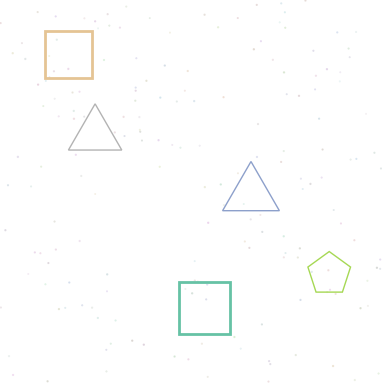[{"shape": "square", "thickness": 2, "radius": 0.33, "center": [0.531, 0.2]}, {"shape": "triangle", "thickness": 1, "radius": 0.43, "center": [0.652, 0.495]}, {"shape": "pentagon", "thickness": 1, "radius": 0.29, "center": [0.855, 0.288]}, {"shape": "square", "thickness": 2, "radius": 0.31, "center": [0.178, 0.859]}, {"shape": "triangle", "thickness": 1, "radius": 0.4, "center": [0.247, 0.65]}]